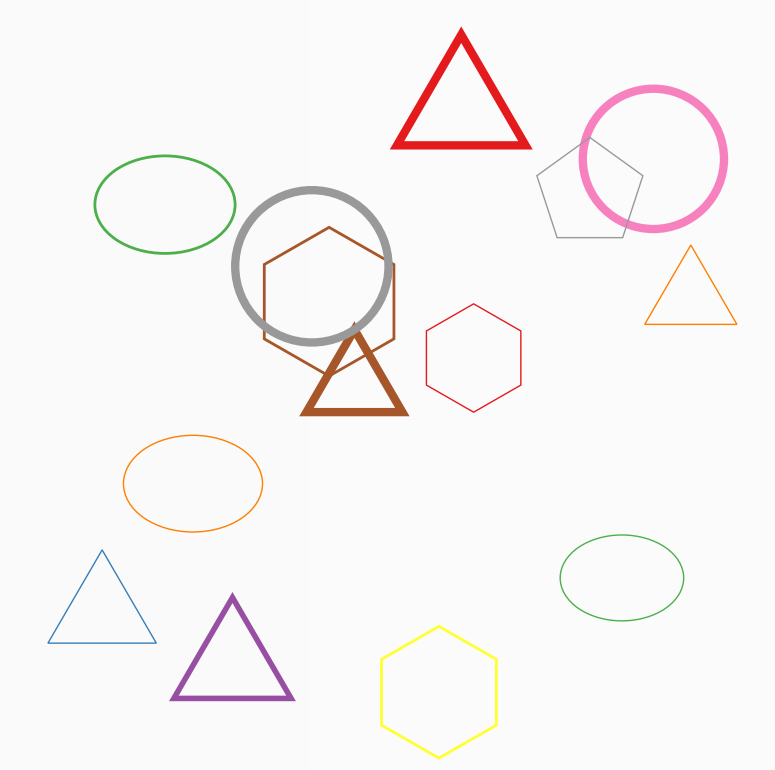[{"shape": "hexagon", "thickness": 0.5, "radius": 0.35, "center": [0.611, 0.535]}, {"shape": "triangle", "thickness": 3, "radius": 0.48, "center": [0.595, 0.859]}, {"shape": "triangle", "thickness": 0.5, "radius": 0.4, "center": [0.132, 0.205]}, {"shape": "oval", "thickness": 0.5, "radius": 0.4, "center": [0.802, 0.249]}, {"shape": "oval", "thickness": 1, "radius": 0.45, "center": [0.213, 0.734]}, {"shape": "triangle", "thickness": 2, "radius": 0.44, "center": [0.3, 0.137]}, {"shape": "triangle", "thickness": 0.5, "radius": 0.34, "center": [0.891, 0.613]}, {"shape": "oval", "thickness": 0.5, "radius": 0.45, "center": [0.249, 0.372]}, {"shape": "hexagon", "thickness": 1, "radius": 0.43, "center": [0.566, 0.101]}, {"shape": "hexagon", "thickness": 1, "radius": 0.48, "center": [0.425, 0.608]}, {"shape": "triangle", "thickness": 3, "radius": 0.36, "center": [0.457, 0.501]}, {"shape": "circle", "thickness": 3, "radius": 0.46, "center": [0.843, 0.794]}, {"shape": "circle", "thickness": 3, "radius": 0.49, "center": [0.402, 0.654]}, {"shape": "pentagon", "thickness": 0.5, "radius": 0.36, "center": [0.761, 0.75]}]